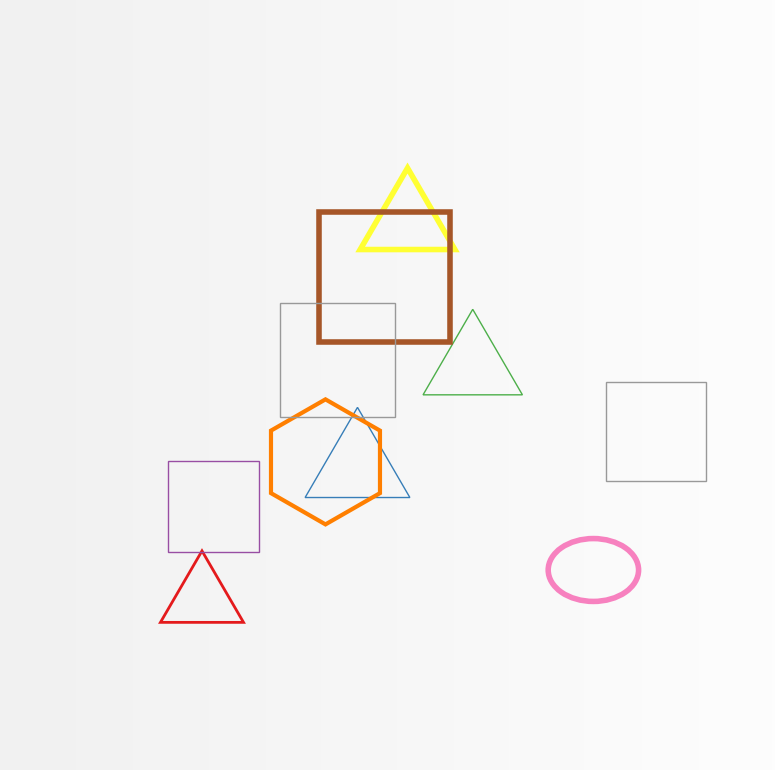[{"shape": "triangle", "thickness": 1, "radius": 0.31, "center": [0.261, 0.223]}, {"shape": "triangle", "thickness": 0.5, "radius": 0.39, "center": [0.461, 0.393]}, {"shape": "triangle", "thickness": 0.5, "radius": 0.37, "center": [0.61, 0.524]}, {"shape": "square", "thickness": 0.5, "radius": 0.29, "center": [0.276, 0.342]}, {"shape": "hexagon", "thickness": 1.5, "radius": 0.41, "center": [0.42, 0.4]}, {"shape": "triangle", "thickness": 2, "radius": 0.35, "center": [0.526, 0.711]}, {"shape": "square", "thickness": 2, "radius": 0.42, "center": [0.496, 0.64]}, {"shape": "oval", "thickness": 2, "radius": 0.29, "center": [0.766, 0.26]}, {"shape": "square", "thickness": 0.5, "radius": 0.32, "center": [0.846, 0.439]}, {"shape": "square", "thickness": 0.5, "radius": 0.37, "center": [0.435, 0.532]}]